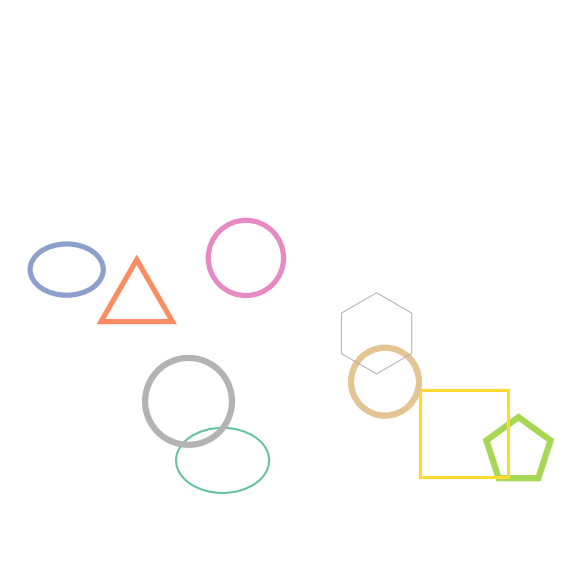[{"shape": "oval", "thickness": 1, "radius": 0.4, "center": [0.385, 0.202]}, {"shape": "triangle", "thickness": 2.5, "radius": 0.36, "center": [0.237, 0.478]}, {"shape": "oval", "thickness": 2.5, "radius": 0.32, "center": [0.115, 0.532]}, {"shape": "circle", "thickness": 2.5, "radius": 0.33, "center": [0.426, 0.553]}, {"shape": "pentagon", "thickness": 3, "radius": 0.29, "center": [0.898, 0.218]}, {"shape": "square", "thickness": 1.5, "radius": 0.38, "center": [0.803, 0.248]}, {"shape": "circle", "thickness": 3, "radius": 0.29, "center": [0.667, 0.338]}, {"shape": "hexagon", "thickness": 0.5, "radius": 0.35, "center": [0.652, 0.422]}, {"shape": "circle", "thickness": 3, "radius": 0.38, "center": [0.326, 0.304]}]